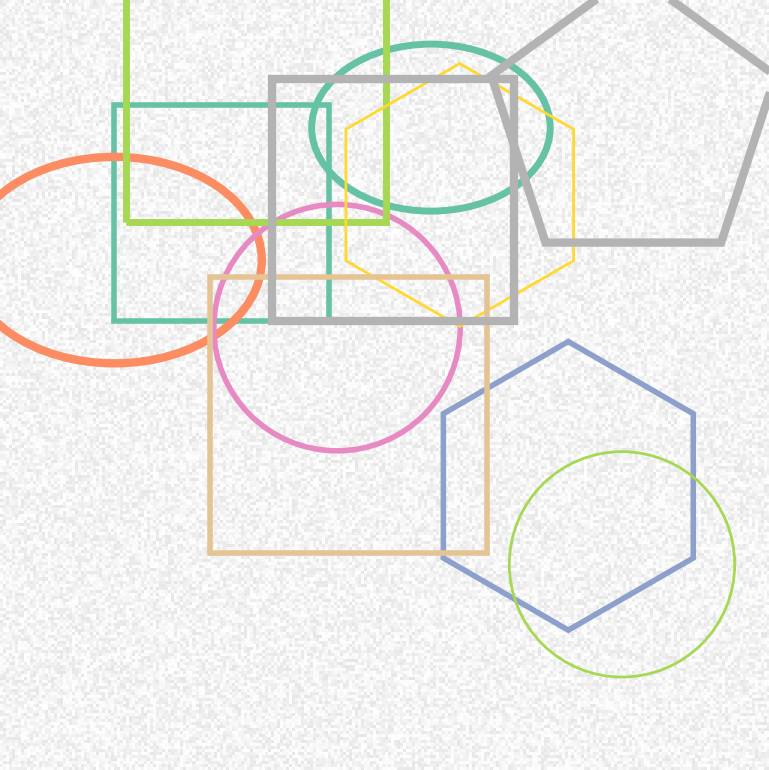[{"shape": "square", "thickness": 2, "radius": 0.7, "center": [0.288, 0.723]}, {"shape": "oval", "thickness": 2.5, "radius": 0.77, "center": [0.56, 0.834]}, {"shape": "oval", "thickness": 3, "radius": 0.96, "center": [0.148, 0.662]}, {"shape": "hexagon", "thickness": 2, "radius": 0.94, "center": [0.738, 0.369]}, {"shape": "circle", "thickness": 2, "radius": 0.8, "center": [0.438, 0.574]}, {"shape": "square", "thickness": 2.5, "radius": 0.85, "center": [0.333, 0.881]}, {"shape": "circle", "thickness": 1, "radius": 0.73, "center": [0.808, 0.267]}, {"shape": "hexagon", "thickness": 1, "radius": 0.85, "center": [0.597, 0.747]}, {"shape": "square", "thickness": 2, "radius": 0.9, "center": [0.453, 0.461]}, {"shape": "pentagon", "thickness": 3, "radius": 0.97, "center": [0.823, 0.842]}, {"shape": "square", "thickness": 3, "radius": 0.79, "center": [0.511, 0.74]}]